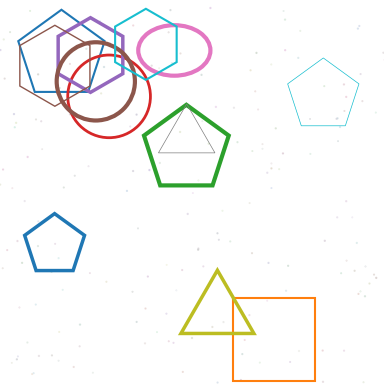[{"shape": "pentagon", "thickness": 2.5, "radius": 0.41, "center": [0.142, 0.363]}, {"shape": "pentagon", "thickness": 1.5, "radius": 0.59, "center": [0.16, 0.857]}, {"shape": "square", "thickness": 1.5, "radius": 0.54, "center": [0.712, 0.119]}, {"shape": "pentagon", "thickness": 3, "radius": 0.58, "center": [0.484, 0.612]}, {"shape": "circle", "thickness": 2, "radius": 0.54, "center": [0.283, 0.75]}, {"shape": "hexagon", "thickness": 2.5, "radius": 0.48, "center": [0.235, 0.857]}, {"shape": "circle", "thickness": 3, "radius": 0.51, "center": [0.249, 0.789]}, {"shape": "hexagon", "thickness": 1, "radius": 0.53, "center": [0.143, 0.829]}, {"shape": "oval", "thickness": 3, "radius": 0.47, "center": [0.453, 0.869]}, {"shape": "triangle", "thickness": 0.5, "radius": 0.42, "center": [0.485, 0.645]}, {"shape": "triangle", "thickness": 2.5, "radius": 0.55, "center": [0.565, 0.189]}, {"shape": "pentagon", "thickness": 0.5, "radius": 0.49, "center": [0.84, 0.752]}, {"shape": "hexagon", "thickness": 1.5, "radius": 0.46, "center": [0.379, 0.885]}]